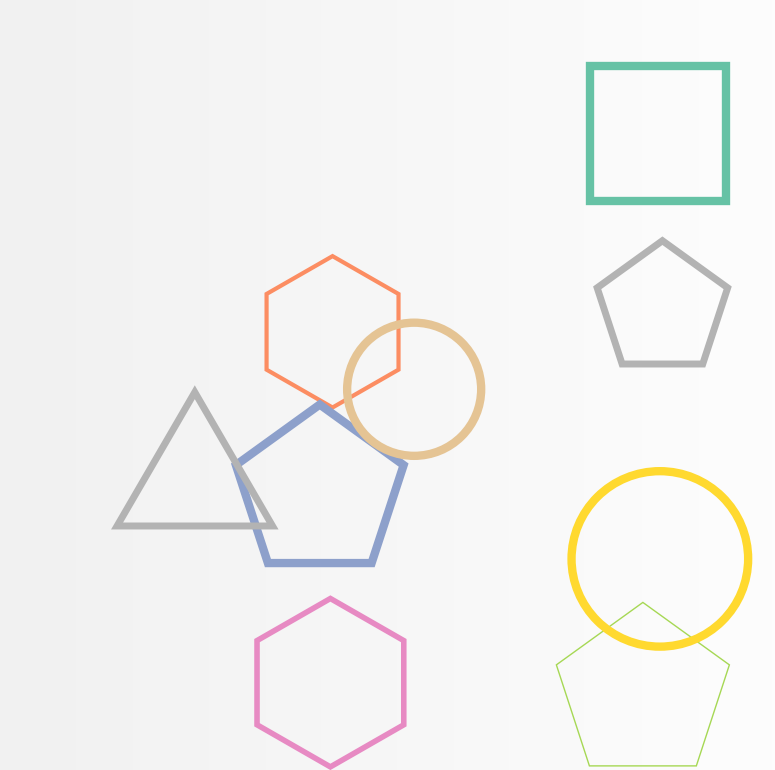[{"shape": "square", "thickness": 3, "radius": 0.44, "center": [0.849, 0.826]}, {"shape": "hexagon", "thickness": 1.5, "radius": 0.49, "center": [0.429, 0.569]}, {"shape": "pentagon", "thickness": 3, "radius": 0.57, "center": [0.413, 0.361]}, {"shape": "hexagon", "thickness": 2, "radius": 0.55, "center": [0.426, 0.113]}, {"shape": "pentagon", "thickness": 0.5, "radius": 0.59, "center": [0.83, 0.1]}, {"shape": "circle", "thickness": 3, "radius": 0.57, "center": [0.851, 0.274]}, {"shape": "circle", "thickness": 3, "radius": 0.43, "center": [0.534, 0.494]}, {"shape": "pentagon", "thickness": 2.5, "radius": 0.44, "center": [0.855, 0.599]}, {"shape": "triangle", "thickness": 2.5, "radius": 0.58, "center": [0.251, 0.375]}]